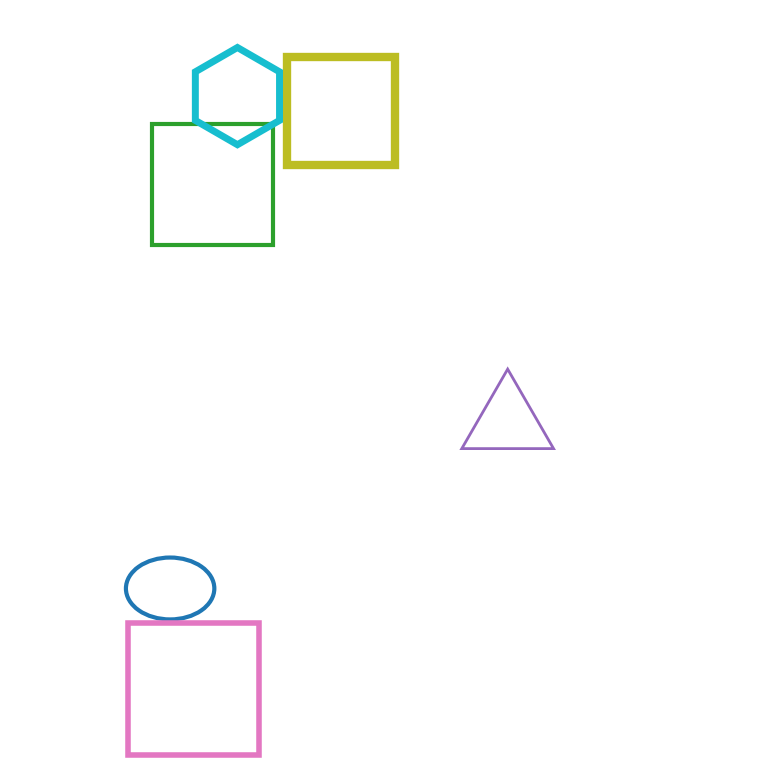[{"shape": "oval", "thickness": 1.5, "radius": 0.29, "center": [0.221, 0.236]}, {"shape": "square", "thickness": 1.5, "radius": 0.39, "center": [0.276, 0.76]}, {"shape": "triangle", "thickness": 1, "radius": 0.34, "center": [0.659, 0.452]}, {"shape": "square", "thickness": 2, "radius": 0.43, "center": [0.251, 0.105]}, {"shape": "square", "thickness": 3, "radius": 0.35, "center": [0.443, 0.856]}, {"shape": "hexagon", "thickness": 2.5, "radius": 0.32, "center": [0.308, 0.875]}]